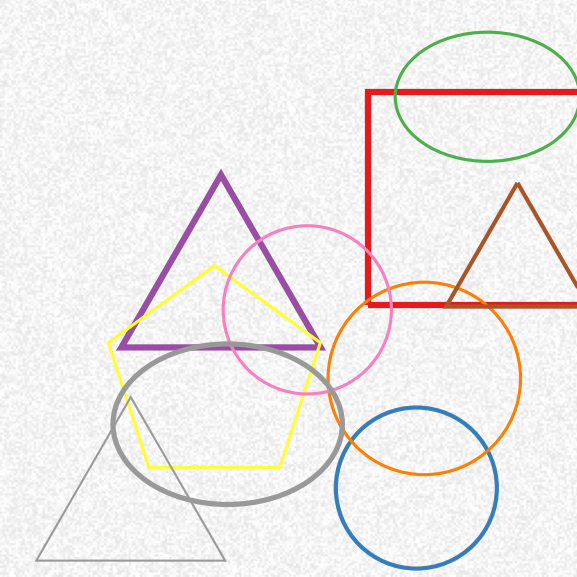[{"shape": "square", "thickness": 3, "radius": 0.92, "center": [0.822, 0.656]}, {"shape": "circle", "thickness": 2, "radius": 0.7, "center": [0.721, 0.154]}, {"shape": "oval", "thickness": 1.5, "radius": 0.8, "center": [0.844, 0.832]}, {"shape": "triangle", "thickness": 3, "radius": 1.0, "center": [0.383, 0.497]}, {"shape": "circle", "thickness": 1.5, "radius": 0.83, "center": [0.735, 0.344]}, {"shape": "pentagon", "thickness": 1.5, "radius": 0.96, "center": [0.371, 0.346]}, {"shape": "triangle", "thickness": 2, "radius": 0.71, "center": [0.896, 0.54]}, {"shape": "circle", "thickness": 1.5, "radius": 0.73, "center": [0.532, 0.463]}, {"shape": "oval", "thickness": 2.5, "radius": 0.99, "center": [0.394, 0.265]}, {"shape": "triangle", "thickness": 1, "radius": 0.94, "center": [0.226, 0.123]}]